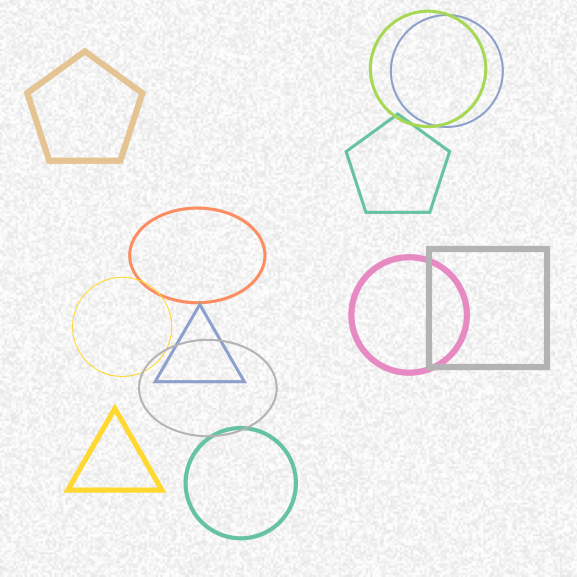[{"shape": "circle", "thickness": 2, "radius": 0.48, "center": [0.417, 0.162]}, {"shape": "pentagon", "thickness": 1.5, "radius": 0.47, "center": [0.689, 0.708]}, {"shape": "oval", "thickness": 1.5, "radius": 0.59, "center": [0.342, 0.557]}, {"shape": "circle", "thickness": 1, "radius": 0.48, "center": [0.774, 0.876]}, {"shape": "triangle", "thickness": 1.5, "radius": 0.45, "center": [0.346, 0.383]}, {"shape": "circle", "thickness": 3, "radius": 0.5, "center": [0.708, 0.454]}, {"shape": "circle", "thickness": 1.5, "radius": 0.5, "center": [0.741, 0.88]}, {"shape": "triangle", "thickness": 2.5, "radius": 0.47, "center": [0.199, 0.198]}, {"shape": "circle", "thickness": 0.5, "radius": 0.43, "center": [0.212, 0.433]}, {"shape": "pentagon", "thickness": 3, "radius": 0.52, "center": [0.147, 0.806]}, {"shape": "square", "thickness": 3, "radius": 0.51, "center": [0.844, 0.466]}, {"shape": "oval", "thickness": 1, "radius": 0.6, "center": [0.36, 0.327]}]